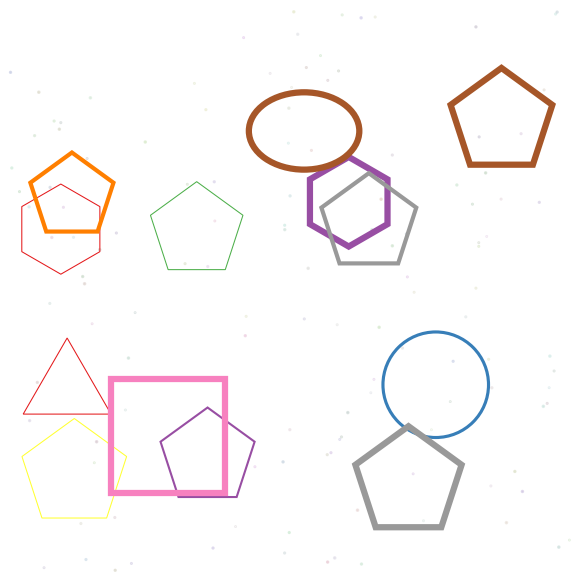[{"shape": "triangle", "thickness": 0.5, "radius": 0.44, "center": [0.116, 0.326]}, {"shape": "hexagon", "thickness": 0.5, "radius": 0.39, "center": [0.105, 0.602]}, {"shape": "circle", "thickness": 1.5, "radius": 0.46, "center": [0.755, 0.333]}, {"shape": "pentagon", "thickness": 0.5, "radius": 0.42, "center": [0.341, 0.6]}, {"shape": "hexagon", "thickness": 3, "radius": 0.39, "center": [0.604, 0.65]}, {"shape": "pentagon", "thickness": 1, "radius": 0.43, "center": [0.359, 0.208]}, {"shape": "pentagon", "thickness": 2, "radius": 0.38, "center": [0.125, 0.659]}, {"shape": "pentagon", "thickness": 0.5, "radius": 0.48, "center": [0.129, 0.179]}, {"shape": "pentagon", "thickness": 3, "radius": 0.46, "center": [0.868, 0.789]}, {"shape": "oval", "thickness": 3, "radius": 0.48, "center": [0.527, 0.772]}, {"shape": "square", "thickness": 3, "radius": 0.49, "center": [0.291, 0.244]}, {"shape": "pentagon", "thickness": 2, "radius": 0.43, "center": [0.639, 0.613]}, {"shape": "pentagon", "thickness": 3, "radius": 0.48, "center": [0.707, 0.164]}]